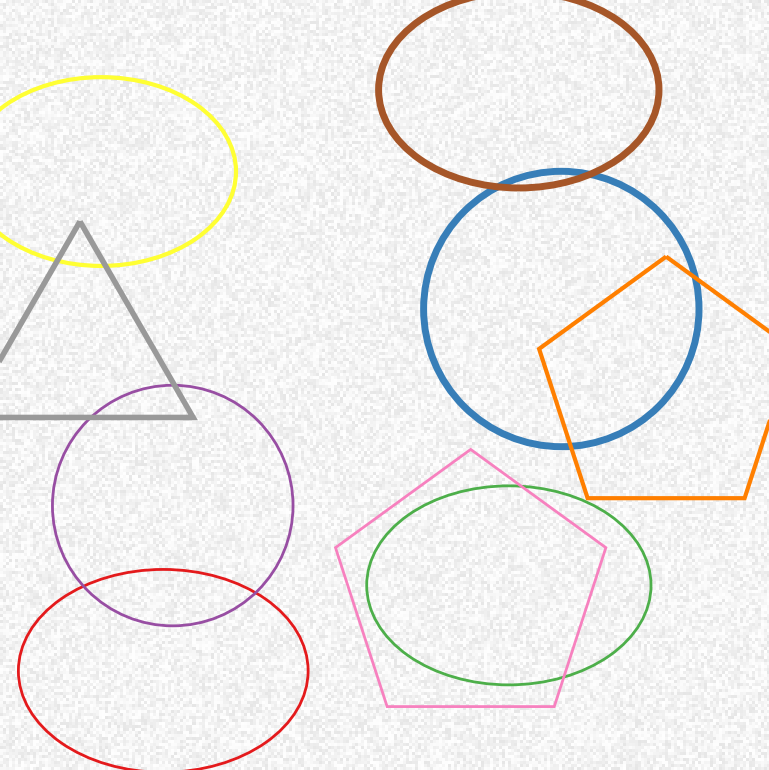[{"shape": "oval", "thickness": 1, "radius": 0.94, "center": [0.212, 0.129]}, {"shape": "circle", "thickness": 2.5, "radius": 0.89, "center": [0.729, 0.599]}, {"shape": "oval", "thickness": 1, "radius": 0.92, "center": [0.661, 0.24]}, {"shape": "circle", "thickness": 1, "radius": 0.78, "center": [0.224, 0.343]}, {"shape": "pentagon", "thickness": 1.5, "radius": 0.87, "center": [0.865, 0.493]}, {"shape": "oval", "thickness": 1.5, "radius": 0.88, "center": [0.131, 0.777]}, {"shape": "oval", "thickness": 2.5, "radius": 0.91, "center": [0.674, 0.883]}, {"shape": "pentagon", "thickness": 1, "radius": 0.92, "center": [0.611, 0.232]}, {"shape": "triangle", "thickness": 2, "radius": 0.85, "center": [0.104, 0.543]}]